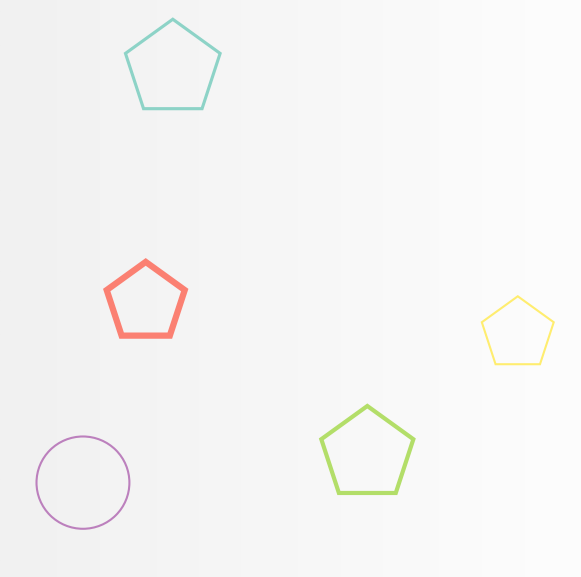[{"shape": "pentagon", "thickness": 1.5, "radius": 0.43, "center": [0.297, 0.88]}, {"shape": "pentagon", "thickness": 3, "radius": 0.35, "center": [0.251, 0.475]}, {"shape": "pentagon", "thickness": 2, "radius": 0.42, "center": [0.632, 0.213]}, {"shape": "circle", "thickness": 1, "radius": 0.4, "center": [0.143, 0.163]}, {"shape": "pentagon", "thickness": 1, "radius": 0.33, "center": [0.891, 0.421]}]